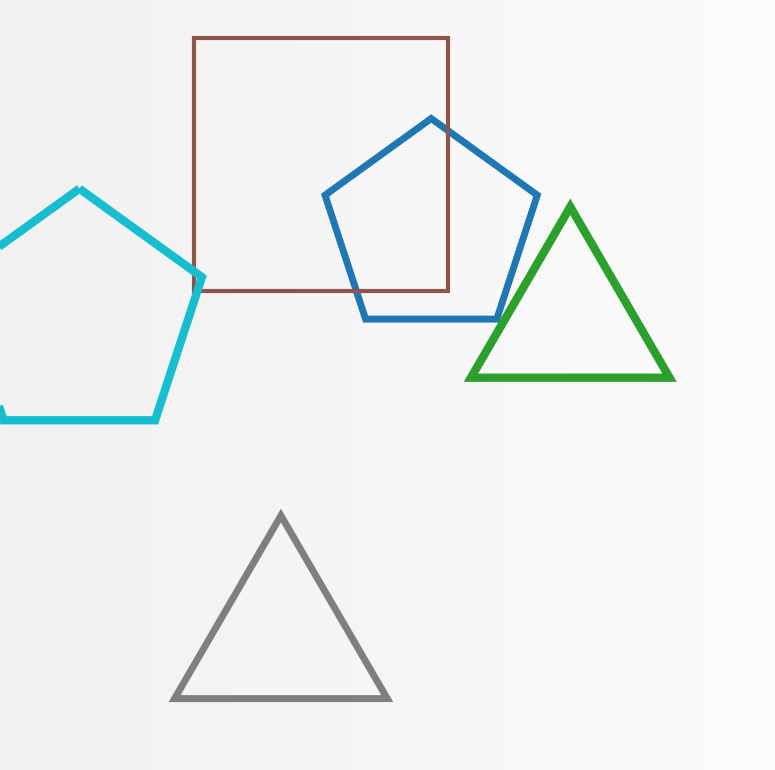[{"shape": "pentagon", "thickness": 2.5, "radius": 0.72, "center": [0.556, 0.702]}, {"shape": "triangle", "thickness": 3, "radius": 0.74, "center": [0.736, 0.583]}, {"shape": "square", "thickness": 1.5, "radius": 0.82, "center": [0.414, 0.787]}, {"shape": "triangle", "thickness": 2.5, "radius": 0.79, "center": [0.362, 0.172]}, {"shape": "pentagon", "thickness": 3, "radius": 0.83, "center": [0.102, 0.589]}]